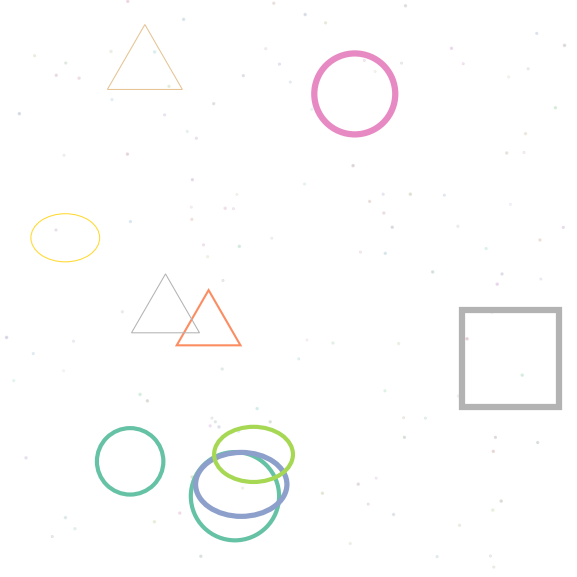[{"shape": "circle", "thickness": 2, "radius": 0.38, "center": [0.407, 0.14]}, {"shape": "circle", "thickness": 2, "radius": 0.29, "center": [0.225, 0.2]}, {"shape": "triangle", "thickness": 1, "radius": 0.32, "center": [0.361, 0.433]}, {"shape": "oval", "thickness": 2.5, "radius": 0.4, "center": [0.418, 0.16]}, {"shape": "circle", "thickness": 3, "radius": 0.35, "center": [0.614, 0.837]}, {"shape": "oval", "thickness": 2, "radius": 0.34, "center": [0.439, 0.212]}, {"shape": "oval", "thickness": 0.5, "radius": 0.3, "center": [0.113, 0.587]}, {"shape": "triangle", "thickness": 0.5, "radius": 0.37, "center": [0.251, 0.882]}, {"shape": "triangle", "thickness": 0.5, "radius": 0.34, "center": [0.287, 0.457]}, {"shape": "square", "thickness": 3, "radius": 0.42, "center": [0.885, 0.378]}]